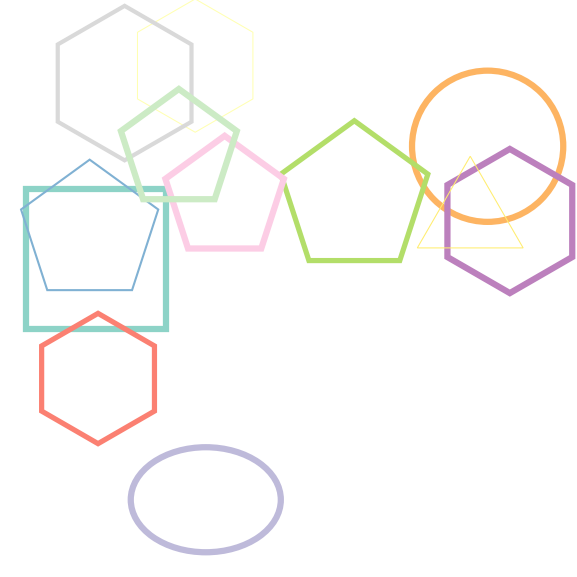[{"shape": "square", "thickness": 3, "radius": 0.61, "center": [0.166, 0.551]}, {"shape": "hexagon", "thickness": 0.5, "radius": 0.58, "center": [0.338, 0.886]}, {"shape": "oval", "thickness": 3, "radius": 0.65, "center": [0.356, 0.134]}, {"shape": "hexagon", "thickness": 2.5, "radius": 0.56, "center": [0.17, 0.344]}, {"shape": "pentagon", "thickness": 1, "radius": 0.62, "center": [0.155, 0.598]}, {"shape": "circle", "thickness": 3, "radius": 0.65, "center": [0.844, 0.746]}, {"shape": "pentagon", "thickness": 2.5, "radius": 0.67, "center": [0.614, 0.656]}, {"shape": "pentagon", "thickness": 3, "radius": 0.54, "center": [0.389, 0.656]}, {"shape": "hexagon", "thickness": 2, "radius": 0.67, "center": [0.216, 0.855]}, {"shape": "hexagon", "thickness": 3, "radius": 0.62, "center": [0.883, 0.616]}, {"shape": "pentagon", "thickness": 3, "radius": 0.53, "center": [0.31, 0.74]}, {"shape": "triangle", "thickness": 0.5, "radius": 0.53, "center": [0.814, 0.623]}]